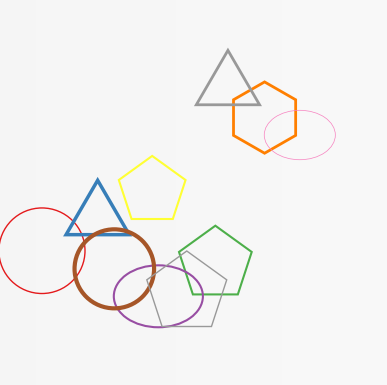[{"shape": "circle", "thickness": 1, "radius": 0.56, "center": [0.108, 0.349]}, {"shape": "triangle", "thickness": 2.5, "radius": 0.47, "center": [0.252, 0.438]}, {"shape": "pentagon", "thickness": 1.5, "radius": 0.49, "center": [0.556, 0.315]}, {"shape": "oval", "thickness": 1.5, "radius": 0.57, "center": [0.409, 0.23]}, {"shape": "hexagon", "thickness": 2, "radius": 0.46, "center": [0.683, 0.695]}, {"shape": "pentagon", "thickness": 1.5, "radius": 0.45, "center": [0.393, 0.504]}, {"shape": "circle", "thickness": 3, "radius": 0.51, "center": [0.295, 0.302]}, {"shape": "oval", "thickness": 0.5, "radius": 0.46, "center": [0.774, 0.649]}, {"shape": "pentagon", "thickness": 1, "radius": 0.54, "center": [0.482, 0.24]}, {"shape": "triangle", "thickness": 2, "radius": 0.47, "center": [0.588, 0.775]}]